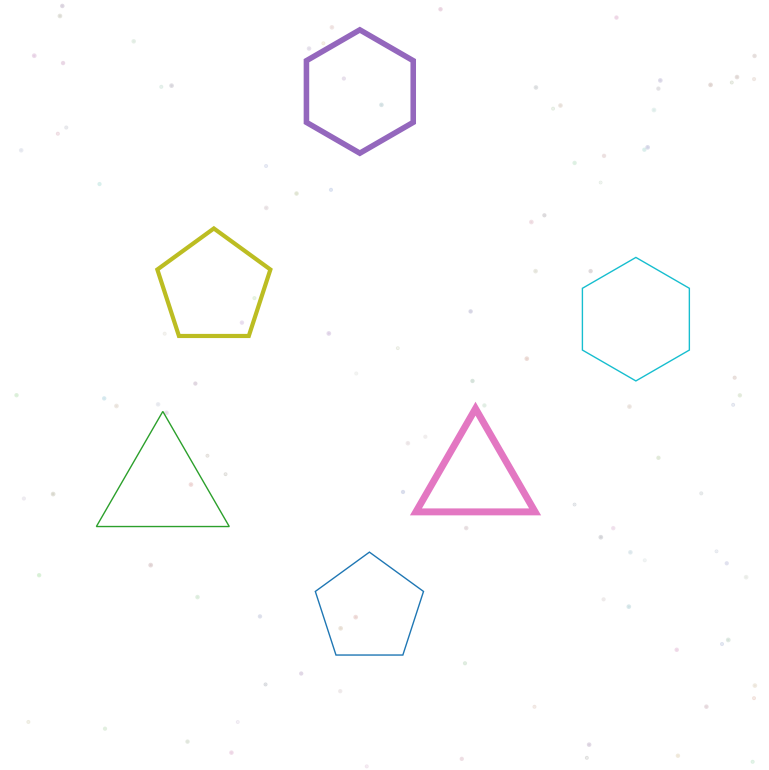[{"shape": "pentagon", "thickness": 0.5, "radius": 0.37, "center": [0.48, 0.209]}, {"shape": "triangle", "thickness": 0.5, "radius": 0.5, "center": [0.211, 0.366]}, {"shape": "hexagon", "thickness": 2, "radius": 0.4, "center": [0.467, 0.881]}, {"shape": "triangle", "thickness": 2.5, "radius": 0.45, "center": [0.618, 0.38]}, {"shape": "pentagon", "thickness": 1.5, "radius": 0.39, "center": [0.278, 0.626]}, {"shape": "hexagon", "thickness": 0.5, "radius": 0.4, "center": [0.826, 0.585]}]